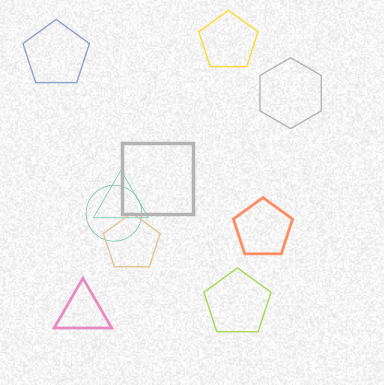[{"shape": "triangle", "thickness": 0.5, "radius": 0.41, "center": [0.314, 0.476]}, {"shape": "circle", "thickness": 0.5, "radius": 0.36, "center": [0.296, 0.446]}, {"shape": "pentagon", "thickness": 2, "radius": 0.4, "center": [0.683, 0.406]}, {"shape": "pentagon", "thickness": 1, "radius": 0.45, "center": [0.146, 0.859]}, {"shape": "triangle", "thickness": 2, "radius": 0.43, "center": [0.215, 0.191]}, {"shape": "pentagon", "thickness": 1, "radius": 0.46, "center": [0.617, 0.212]}, {"shape": "pentagon", "thickness": 1, "radius": 0.4, "center": [0.593, 0.892]}, {"shape": "pentagon", "thickness": 1, "radius": 0.39, "center": [0.342, 0.37]}, {"shape": "hexagon", "thickness": 1, "radius": 0.46, "center": [0.755, 0.758]}, {"shape": "square", "thickness": 2.5, "radius": 0.46, "center": [0.409, 0.536]}]